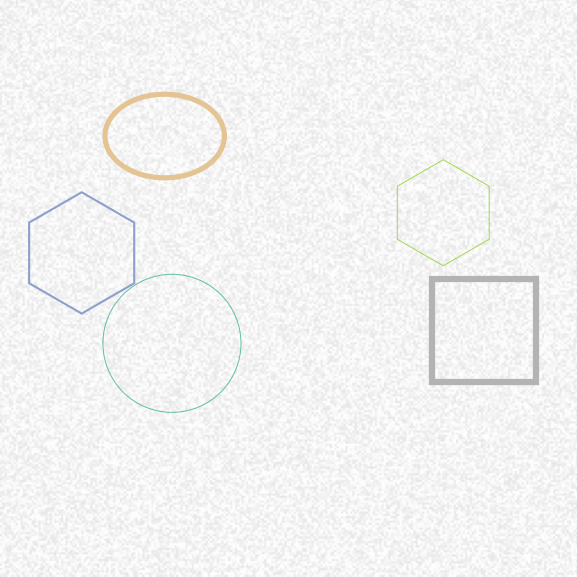[{"shape": "circle", "thickness": 0.5, "radius": 0.6, "center": [0.298, 0.405]}, {"shape": "hexagon", "thickness": 1, "radius": 0.53, "center": [0.141, 0.561]}, {"shape": "hexagon", "thickness": 0.5, "radius": 0.46, "center": [0.768, 0.631]}, {"shape": "oval", "thickness": 2.5, "radius": 0.52, "center": [0.285, 0.764]}, {"shape": "square", "thickness": 3, "radius": 0.45, "center": [0.838, 0.427]}]